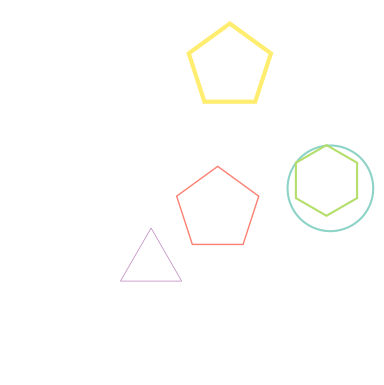[{"shape": "circle", "thickness": 1.5, "radius": 0.56, "center": [0.858, 0.511]}, {"shape": "pentagon", "thickness": 1, "radius": 0.56, "center": [0.565, 0.456]}, {"shape": "hexagon", "thickness": 1.5, "radius": 0.46, "center": [0.848, 0.531]}, {"shape": "triangle", "thickness": 0.5, "radius": 0.46, "center": [0.392, 0.316]}, {"shape": "pentagon", "thickness": 3, "radius": 0.56, "center": [0.597, 0.827]}]